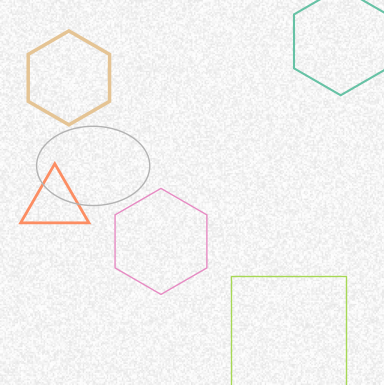[{"shape": "hexagon", "thickness": 1.5, "radius": 0.7, "center": [0.885, 0.893]}, {"shape": "triangle", "thickness": 2, "radius": 0.51, "center": [0.142, 0.472]}, {"shape": "hexagon", "thickness": 1, "radius": 0.69, "center": [0.418, 0.373]}, {"shape": "square", "thickness": 1, "radius": 0.75, "center": [0.749, 0.134]}, {"shape": "hexagon", "thickness": 2.5, "radius": 0.61, "center": [0.179, 0.798]}, {"shape": "oval", "thickness": 1, "radius": 0.73, "center": [0.242, 0.569]}]